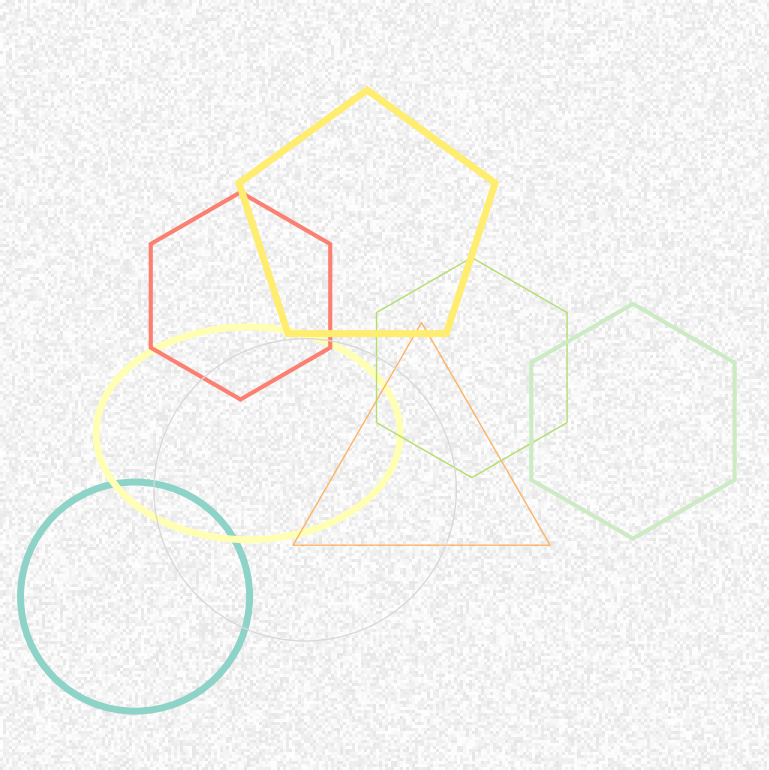[{"shape": "circle", "thickness": 2.5, "radius": 0.74, "center": [0.175, 0.225]}, {"shape": "oval", "thickness": 2.5, "radius": 0.99, "center": [0.322, 0.437]}, {"shape": "hexagon", "thickness": 1.5, "radius": 0.67, "center": [0.312, 0.616]}, {"shape": "triangle", "thickness": 0.5, "radius": 0.96, "center": [0.547, 0.388]}, {"shape": "hexagon", "thickness": 0.5, "radius": 0.71, "center": [0.613, 0.523]}, {"shape": "circle", "thickness": 0.5, "radius": 0.98, "center": [0.396, 0.364]}, {"shape": "hexagon", "thickness": 1.5, "radius": 0.76, "center": [0.822, 0.453]}, {"shape": "pentagon", "thickness": 2.5, "radius": 0.87, "center": [0.477, 0.708]}]